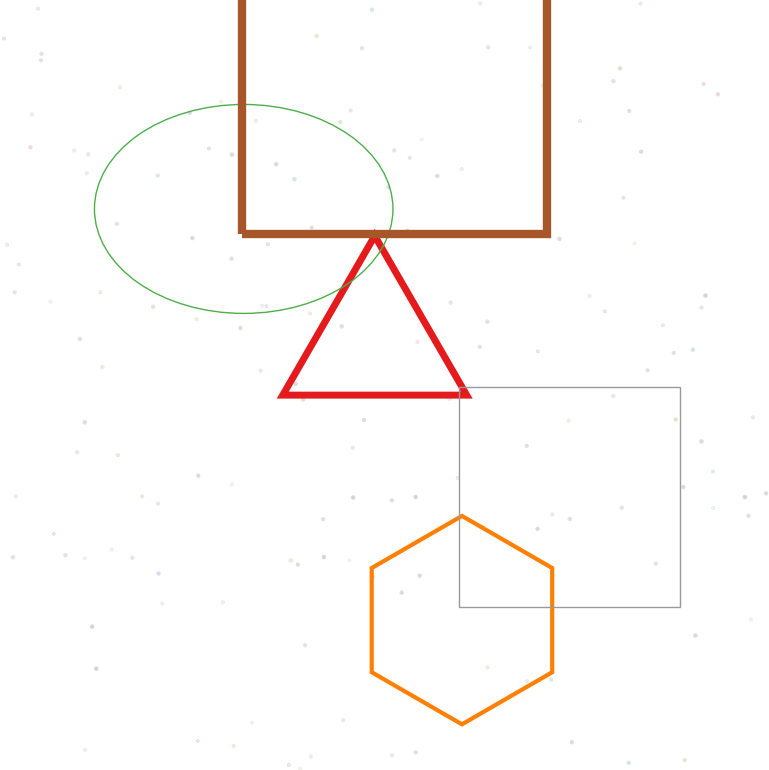[{"shape": "triangle", "thickness": 2.5, "radius": 0.69, "center": [0.487, 0.556]}, {"shape": "oval", "thickness": 0.5, "radius": 0.97, "center": [0.317, 0.729]}, {"shape": "hexagon", "thickness": 1.5, "radius": 0.68, "center": [0.6, 0.195]}, {"shape": "square", "thickness": 3, "radius": 0.99, "center": [0.512, 0.894]}, {"shape": "square", "thickness": 0.5, "radius": 0.72, "center": [0.739, 0.354]}]